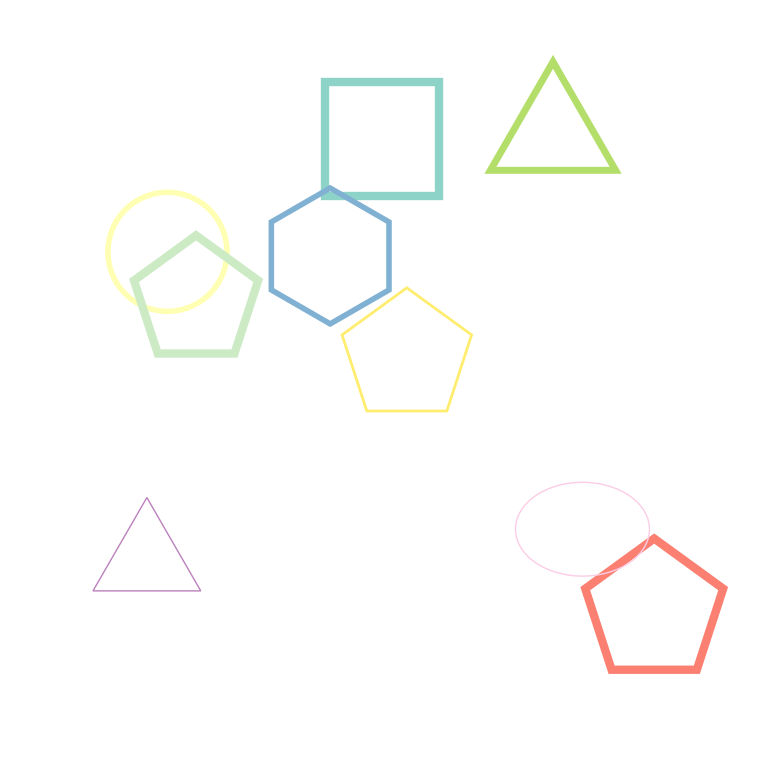[{"shape": "square", "thickness": 3, "radius": 0.37, "center": [0.497, 0.819]}, {"shape": "circle", "thickness": 2, "radius": 0.39, "center": [0.217, 0.673]}, {"shape": "pentagon", "thickness": 3, "radius": 0.47, "center": [0.85, 0.206]}, {"shape": "hexagon", "thickness": 2, "radius": 0.44, "center": [0.429, 0.668]}, {"shape": "triangle", "thickness": 2.5, "radius": 0.47, "center": [0.718, 0.826]}, {"shape": "oval", "thickness": 0.5, "radius": 0.44, "center": [0.756, 0.313]}, {"shape": "triangle", "thickness": 0.5, "radius": 0.4, "center": [0.191, 0.273]}, {"shape": "pentagon", "thickness": 3, "radius": 0.42, "center": [0.255, 0.61]}, {"shape": "pentagon", "thickness": 1, "radius": 0.44, "center": [0.528, 0.538]}]